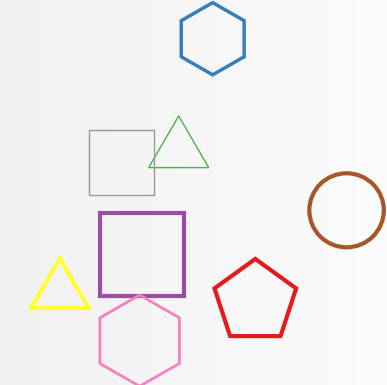[{"shape": "pentagon", "thickness": 3, "radius": 0.55, "center": [0.659, 0.217]}, {"shape": "hexagon", "thickness": 2.5, "radius": 0.47, "center": [0.549, 0.899]}, {"shape": "triangle", "thickness": 1, "radius": 0.45, "center": [0.461, 0.609]}, {"shape": "square", "thickness": 3, "radius": 0.54, "center": [0.367, 0.339]}, {"shape": "triangle", "thickness": 3, "radius": 0.43, "center": [0.155, 0.243]}, {"shape": "circle", "thickness": 3, "radius": 0.48, "center": [0.894, 0.454]}, {"shape": "hexagon", "thickness": 2, "radius": 0.59, "center": [0.36, 0.115]}, {"shape": "square", "thickness": 1, "radius": 0.42, "center": [0.314, 0.578]}]